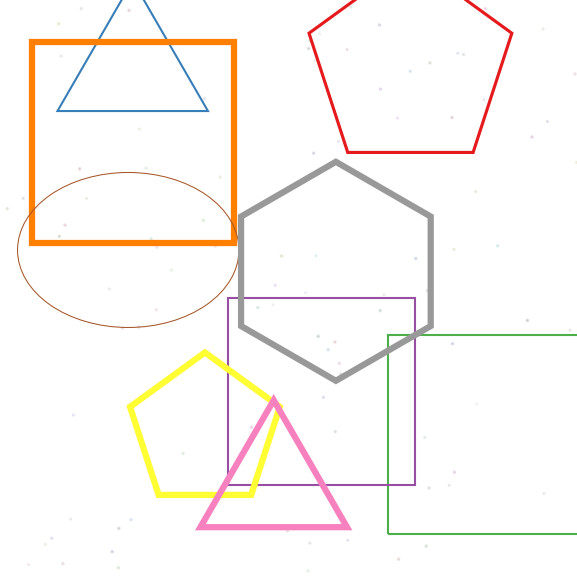[{"shape": "pentagon", "thickness": 1.5, "radius": 0.92, "center": [0.711, 0.885]}, {"shape": "triangle", "thickness": 1, "radius": 0.75, "center": [0.23, 0.882]}, {"shape": "square", "thickness": 1, "radius": 0.86, "center": [0.845, 0.246]}, {"shape": "square", "thickness": 1, "radius": 0.81, "center": [0.556, 0.321]}, {"shape": "square", "thickness": 3, "radius": 0.87, "center": [0.23, 0.752]}, {"shape": "pentagon", "thickness": 3, "radius": 0.68, "center": [0.355, 0.252]}, {"shape": "oval", "thickness": 0.5, "radius": 0.96, "center": [0.222, 0.566]}, {"shape": "triangle", "thickness": 3, "radius": 0.73, "center": [0.474, 0.16]}, {"shape": "hexagon", "thickness": 3, "radius": 0.95, "center": [0.582, 0.529]}]